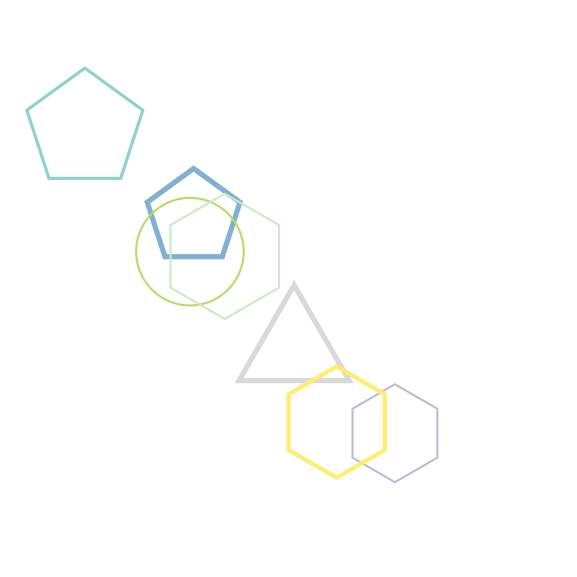[{"shape": "pentagon", "thickness": 1.5, "radius": 0.53, "center": [0.147, 0.776]}, {"shape": "hexagon", "thickness": 1, "radius": 0.42, "center": [0.684, 0.249]}, {"shape": "pentagon", "thickness": 2.5, "radius": 0.42, "center": [0.335, 0.623]}, {"shape": "circle", "thickness": 1, "radius": 0.47, "center": [0.329, 0.563]}, {"shape": "triangle", "thickness": 2.5, "radius": 0.55, "center": [0.509, 0.395]}, {"shape": "hexagon", "thickness": 1, "radius": 0.54, "center": [0.389, 0.555]}, {"shape": "hexagon", "thickness": 2, "radius": 0.48, "center": [0.583, 0.268]}]